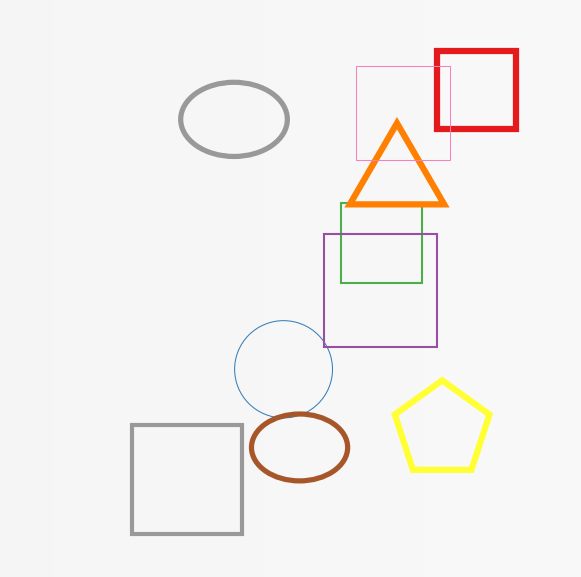[{"shape": "square", "thickness": 3, "radius": 0.34, "center": [0.819, 0.843]}, {"shape": "circle", "thickness": 0.5, "radius": 0.42, "center": [0.488, 0.36]}, {"shape": "square", "thickness": 1, "radius": 0.35, "center": [0.656, 0.578]}, {"shape": "square", "thickness": 1, "radius": 0.49, "center": [0.655, 0.496]}, {"shape": "triangle", "thickness": 3, "radius": 0.47, "center": [0.683, 0.692]}, {"shape": "pentagon", "thickness": 3, "radius": 0.43, "center": [0.761, 0.255]}, {"shape": "oval", "thickness": 2.5, "radius": 0.41, "center": [0.515, 0.224]}, {"shape": "square", "thickness": 0.5, "radius": 0.4, "center": [0.694, 0.803]}, {"shape": "oval", "thickness": 2.5, "radius": 0.46, "center": [0.403, 0.792]}, {"shape": "square", "thickness": 2, "radius": 0.47, "center": [0.322, 0.169]}]